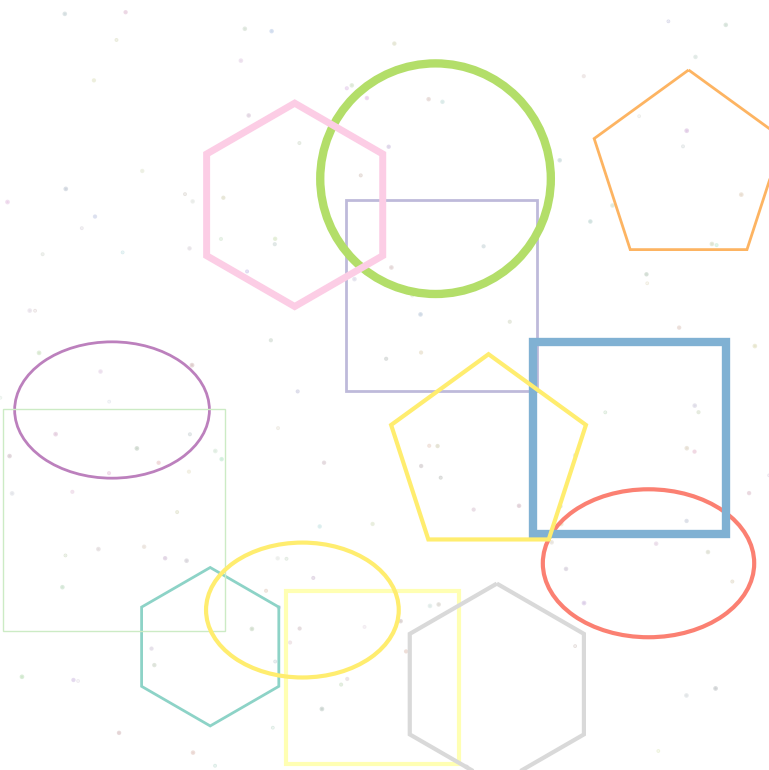[{"shape": "hexagon", "thickness": 1, "radius": 0.51, "center": [0.273, 0.16]}, {"shape": "square", "thickness": 1.5, "radius": 0.56, "center": [0.484, 0.12]}, {"shape": "square", "thickness": 1, "radius": 0.62, "center": [0.573, 0.616]}, {"shape": "oval", "thickness": 1.5, "radius": 0.69, "center": [0.842, 0.268]}, {"shape": "square", "thickness": 3, "radius": 0.62, "center": [0.817, 0.431]}, {"shape": "pentagon", "thickness": 1, "radius": 0.64, "center": [0.894, 0.78]}, {"shape": "circle", "thickness": 3, "radius": 0.75, "center": [0.566, 0.768]}, {"shape": "hexagon", "thickness": 2.5, "radius": 0.66, "center": [0.383, 0.734]}, {"shape": "hexagon", "thickness": 1.5, "radius": 0.65, "center": [0.645, 0.112]}, {"shape": "oval", "thickness": 1, "radius": 0.63, "center": [0.145, 0.468]}, {"shape": "square", "thickness": 0.5, "radius": 0.72, "center": [0.148, 0.325]}, {"shape": "pentagon", "thickness": 1.5, "radius": 0.67, "center": [0.634, 0.407]}, {"shape": "oval", "thickness": 1.5, "radius": 0.63, "center": [0.393, 0.208]}]